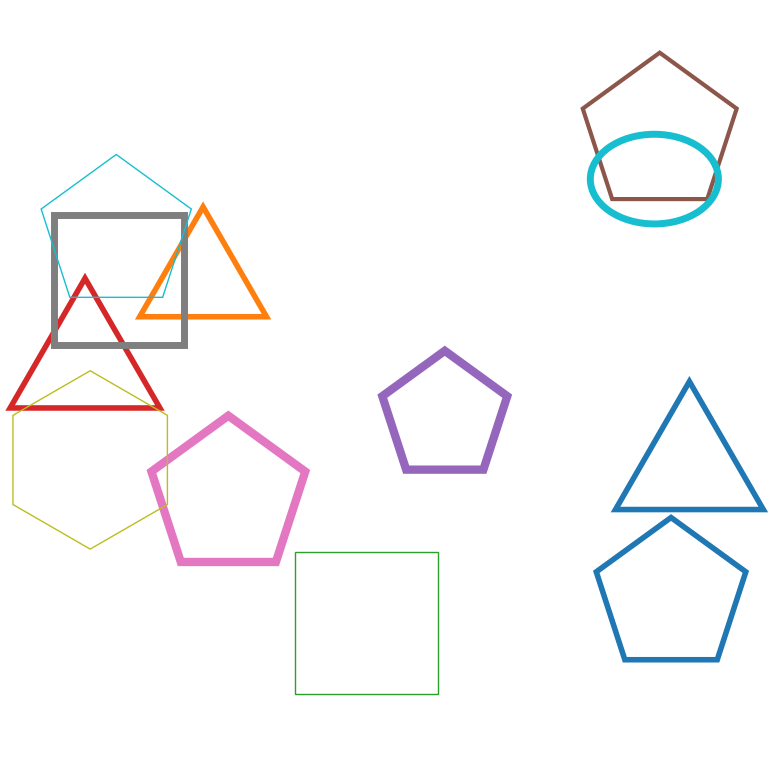[{"shape": "pentagon", "thickness": 2, "radius": 0.51, "center": [0.871, 0.226]}, {"shape": "triangle", "thickness": 2, "radius": 0.55, "center": [0.895, 0.394]}, {"shape": "triangle", "thickness": 2, "radius": 0.48, "center": [0.264, 0.636]}, {"shape": "square", "thickness": 0.5, "radius": 0.46, "center": [0.476, 0.191]}, {"shape": "triangle", "thickness": 2, "radius": 0.56, "center": [0.11, 0.526]}, {"shape": "pentagon", "thickness": 3, "radius": 0.43, "center": [0.578, 0.459]}, {"shape": "pentagon", "thickness": 1.5, "radius": 0.53, "center": [0.857, 0.826]}, {"shape": "pentagon", "thickness": 3, "radius": 0.53, "center": [0.297, 0.355]}, {"shape": "square", "thickness": 2.5, "radius": 0.42, "center": [0.155, 0.637]}, {"shape": "hexagon", "thickness": 0.5, "radius": 0.58, "center": [0.117, 0.403]}, {"shape": "oval", "thickness": 2.5, "radius": 0.42, "center": [0.85, 0.767]}, {"shape": "pentagon", "thickness": 0.5, "radius": 0.51, "center": [0.151, 0.697]}]